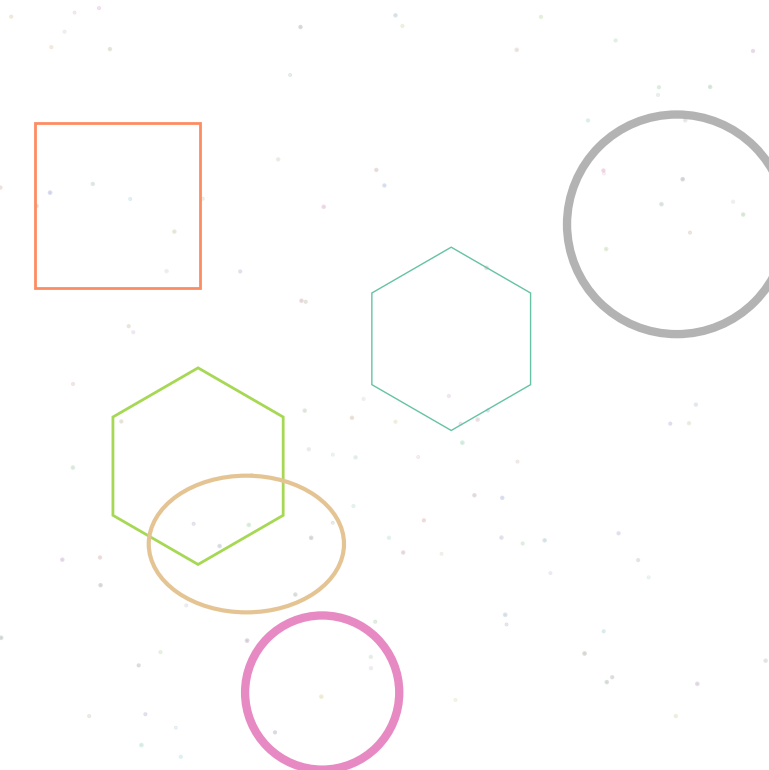[{"shape": "hexagon", "thickness": 0.5, "radius": 0.6, "center": [0.586, 0.56]}, {"shape": "square", "thickness": 1, "radius": 0.54, "center": [0.152, 0.733]}, {"shape": "circle", "thickness": 3, "radius": 0.5, "center": [0.418, 0.101]}, {"shape": "hexagon", "thickness": 1, "radius": 0.64, "center": [0.257, 0.395]}, {"shape": "oval", "thickness": 1.5, "radius": 0.63, "center": [0.32, 0.293]}, {"shape": "circle", "thickness": 3, "radius": 0.71, "center": [0.879, 0.709]}]